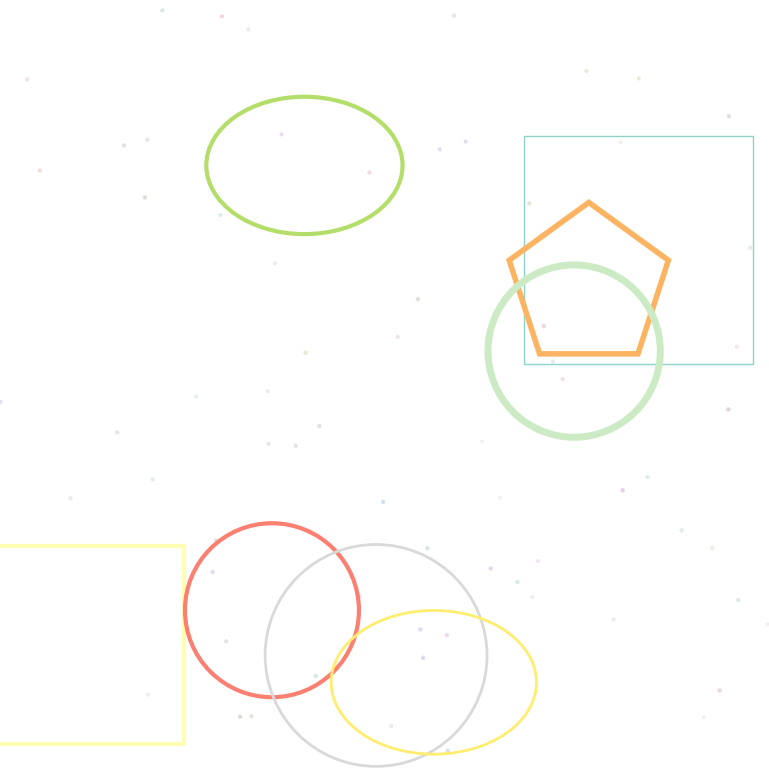[{"shape": "square", "thickness": 0.5, "radius": 0.74, "center": [0.829, 0.675]}, {"shape": "square", "thickness": 1.5, "radius": 0.64, "center": [0.11, 0.162]}, {"shape": "circle", "thickness": 1.5, "radius": 0.56, "center": [0.353, 0.208]}, {"shape": "pentagon", "thickness": 2, "radius": 0.54, "center": [0.765, 0.628]}, {"shape": "oval", "thickness": 1.5, "radius": 0.64, "center": [0.395, 0.785]}, {"shape": "circle", "thickness": 1, "radius": 0.72, "center": [0.488, 0.149]}, {"shape": "circle", "thickness": 2.5, "radius": 0.56, "center": [0.746, 0.544]}, {"shape": "oval", "thickness": 1, "radius": 0.67, "center": [0.563, 0.114]}]